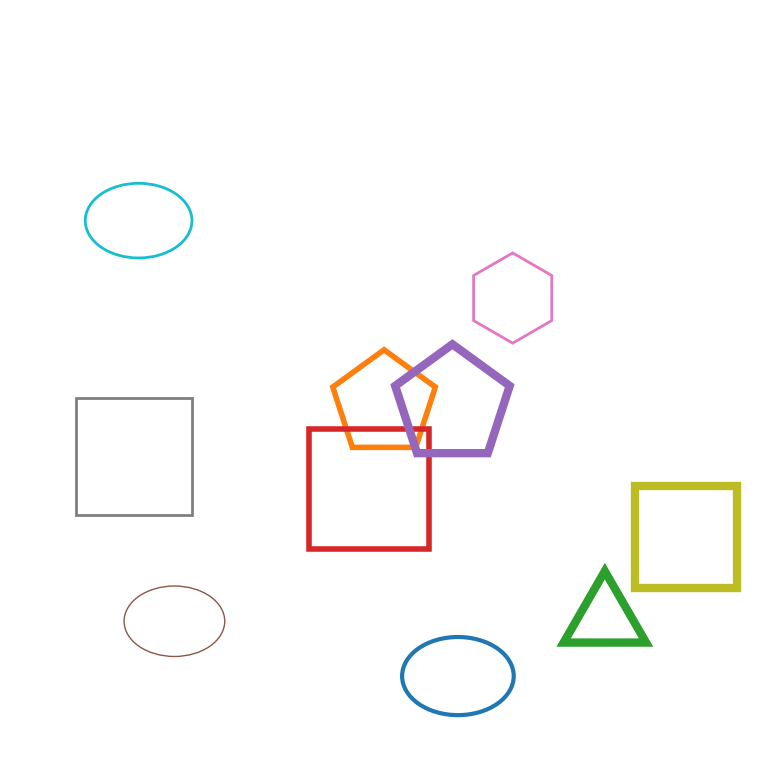[{"shape": "oval", "thickness": 1.5, "radius": 0.36, "center": [0.595, 0.122]}, {"shape": "pentagon", "thickness": 2, "radius": 0.35, "center": [0.499, 0.476]}, {"shape": "triangle", "thickness": 3, "radius": 0.31, "center": [0.786, 0.196]}, {"shape": "square", "thickness": 2, "radius": 0.39, "center": [0.48, 0.365]}, {"shape": "pentagon", "thickness": 3, "radius": 0.39, "center": [0.588, 0.475]}, {"shape": "oval", "thickness": 0.5, "radius": 0.33, "center": [0.227, 0.193]}, {"shape": "hexagon", "thickness": 1, "radius": 0.29, "center": [0.666, 0.613]}, {"shape": "square", "thickness": 1, "radius": 0.38, "center": [0.174, 0.407]}, {"shape": "square", "thickness": 3, "radius": 0.33, "center": [0.891, 0.303]}, {"shape": "oval", "thickness": 1, "radius": 0.35, "center": [0.18, 0.713]}]